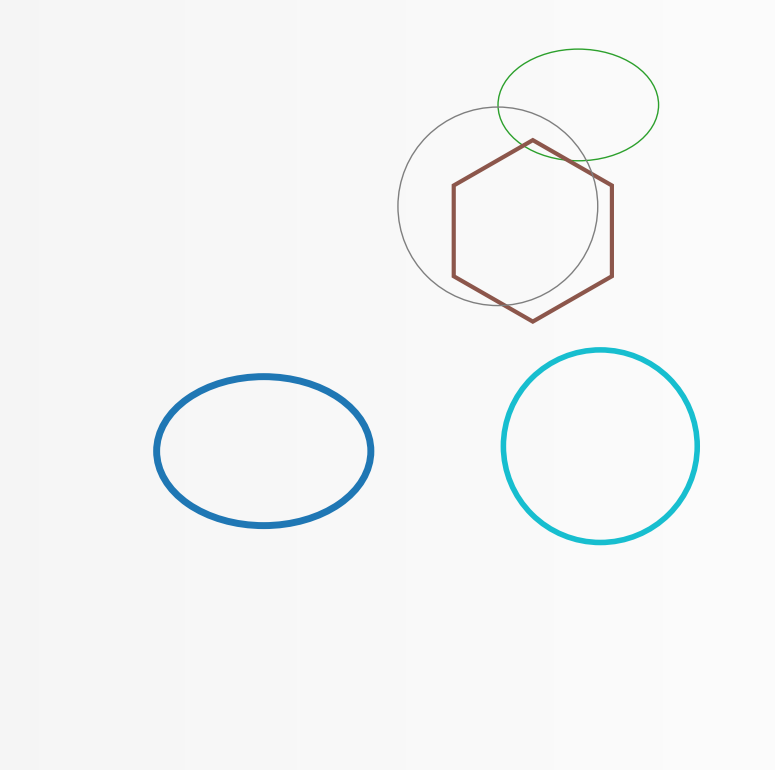[{"shape": "oval", "thickness": 2.5, "radius": 0.69, "center": [0.34, 0.414]}, {"shape": "oval", "thickness": 0.5, "radius": 0.52, "center": [0.746, 0.864]}, {"shape": "hexagon", "thickness": 1.5, "radius": 0.59, "center": [0.688, 0.7]}, {"shape": "circle", "thickness": 0.5, "radius": 0.64, "center": [0.642, 0.732]}, {"shape": "circle", "thickness": 2, "radius": 0.63, "center": [0.775, 0.421]}]